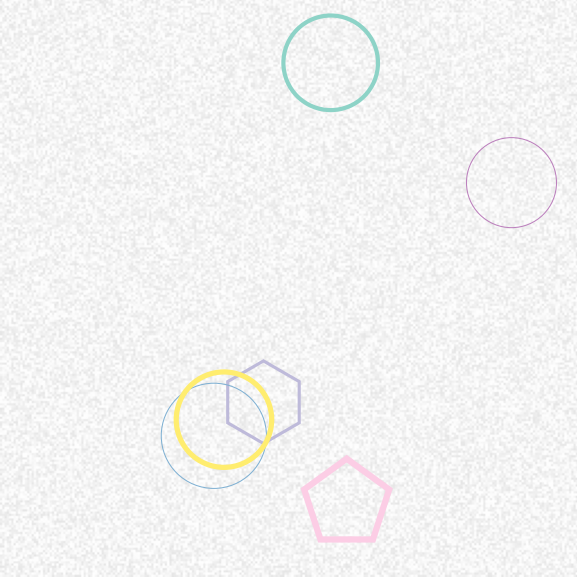[{"shape": "circle", "thickness": 2, "radius": 0.41, "center": [0.573, 0.89]}, {"shape": "hexagon", "thickness": 1.5, "radius": 0.36, "center": [0.456, 0.303]}, {"shape": "circle", "thickness": 0.5, "radius": 0.46, "center": [0.37, 0.244]}, {"shape": "pentagon", "thickness": 3, "radius": 0.39, "center": [0.6, 0.128]}, {"shape": "circle", "thickness": 0.5, "radius": 0.39, "center": [0.886, 0.683]}, {"shape": "circle", "thickness": 2.5, "radius": 0.41, "center": [0.388, 0.272]}]